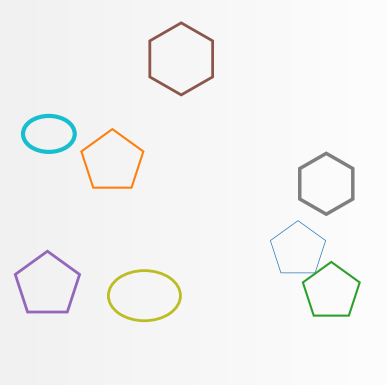[{"shape": "pentagon", "thickness": 0.5, "radius": 0.37, "center": [0.769, 0.352]}, {"shape": "pentagon", "thickness": 1.5, "radius": 0.42, "center": [0.29, 0.581]}, {"shape": "pentagon", "thickness": 1.5, "radius": 0.39, "center": [0.855, 0.243]}, {"shape": "pentagon", "thickness": 2, "radius": 0.44, "center": [0.122, 0.26]}, {"shape": "hexagon", "thickness": 2, "radius": 0.47, "center": [0.468, 0.847]}, {"shape": "hexagon", "thickness": 2.5, "radius": 0.4, "center": [0.842, 0.523]}, {"shape": "oval", "thickness": 2, "radius": 0.46, "center": [0.373, 0.232]}, {"shape": "oval", "thickness": 3, "radius": 0.33, "center": [0.126, 0.652]}]